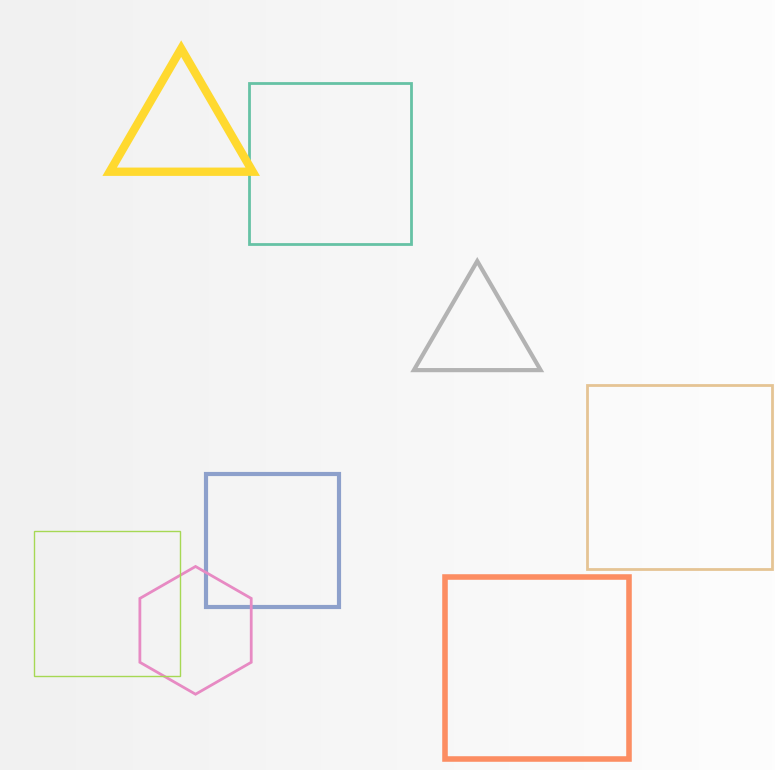[{"shape": "square", "thickness": 1, "radius": 0.52, "center": [0.426, 0.788]}, {"shape": "square", "thickness": 2, "radius": 0.59, "center": [0.693, 0.132]}, {"shape": "square", "thickness": 1.5, "radius": 0.43, "center": [0.351, 0.298]}, {"shape": "hexagon", "thickness": 1, "radius": 0.41, "center": [0.252, 0.181]}, {"shape": "square", "thickness": 0.5, "radius": 0.47, "center": [0.138, 0.216]}, {"shape": "triangle", "thickness": 3, "radius": 0.53, "center": [0.234, 0.83]}, {"shape": "square", "thickness": 1, "radius": 0.6, "center": [0.877, 0.38]}, {"shape": "triangle", "thickness": 1.5, "radius": 0.47, "center": [0.616, 0.567]}]